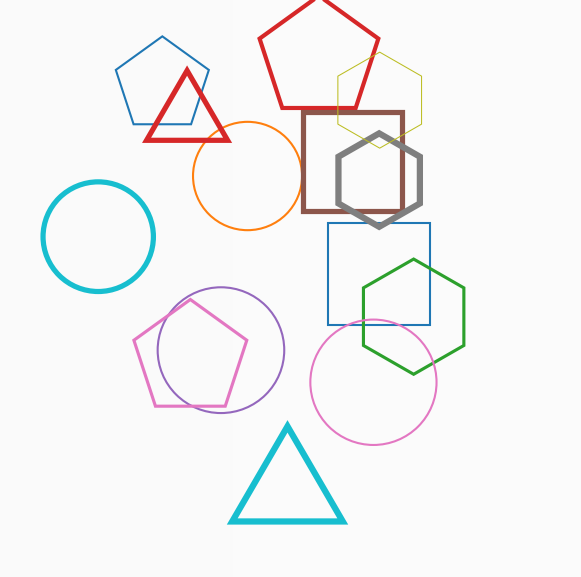[{"shape": "pentagon", "thickness": 1, "radius": 0.42, "center": [0.279, 0.852]}, {"shape": "square", "thickness": 1, "radius": 0.44, "center": [0.652, 0.525]}, {"shape": "circle", "thickness": 1, "radius": 0.47, "center": [0.426, 0.694]}, {"shape": "hexagon", "thickness": 1.5, "radius": 0.5, "center": [0.712, 0.451]}, {"shape": "triangle", "thickness": 2.5, "radius": 0.4, "center": [0.322, 0.796]}, {"shape": "pentagon", "thickness": 2, "radius": 0.54, "center": [0.549, 0.899]}, {"shape": "circle", "thickness": 1, "radius": 0.54, "center": [0.38, 0.393]}, {"shape": "square", "thickness": 2.5, "radius": 0.43, "center": [0.606, 0.72]}, {"shape": "pentagon", "thickness": 1.5, "radius": 0.51, "center": [0.327, 0.378]}, {"shape": "circle", "thickness": 1, "radius": 0.54, "center": [0.642, 0.337]}, {"shape": "hexagon", "thickness": 3, "radius": 0.4, "center": [0.652, 0.687]}, {"shape": "hexagon", "thickness": 0.5, "radius": 0.42, "center": [0.653, 0.826]}, {"shape": "triangle", "thickness": 3, "radius": 0.55, "center": [0.495, 0.151]}, {"shape": "circle", "thickness": 2.5, "radius": 0.47, "center": [0.169, 0.589]}]